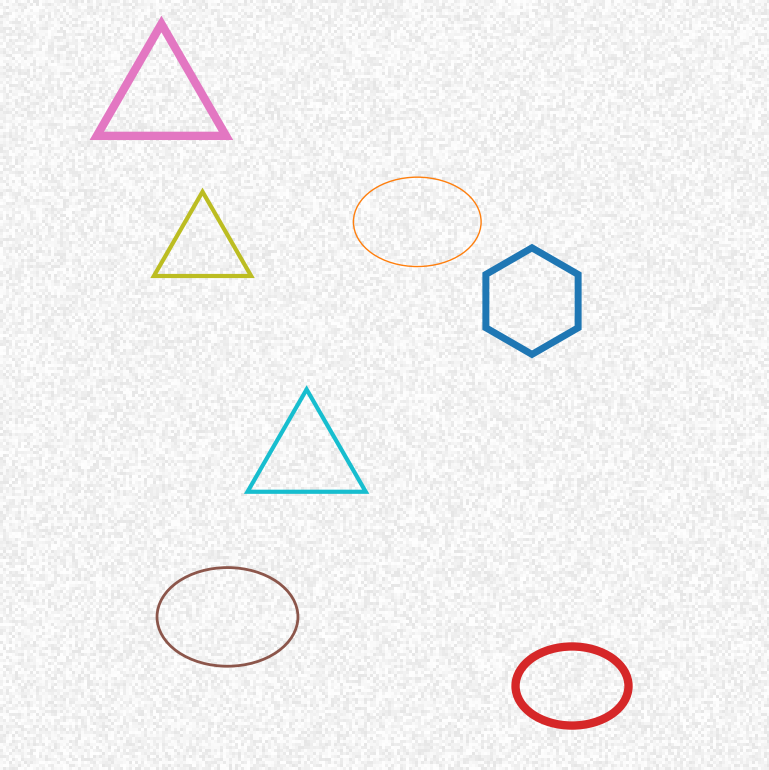[{"shape": "hexagon", "thickness": 2.5, "radius": 0.35, "center": [0.691, 0.609]}, {"shape": "oval", "thickness": 0.5, "radius": 0.41, "center": [0.542, 0.712]}, {"shape": "oval", "thickness": 3, "radius": 0.37, "center": [0.743, 0.109]}, {"shape": "oval", "thickness": 1, "radius": 0.46, "center": [0.295, 0.199]}, {"shape": "triangle", "thickness": 3, "radius": 0.48, "center": [0.21, 0.872]}, {"shape": "triangle", "thickness": 1.5, "radius": 0.36, "center": [0.263, 0.678]}, {"shape": "triangle", "thickness": 1.5, "radius": 0.44, "center": [0.398, 0.406]}]